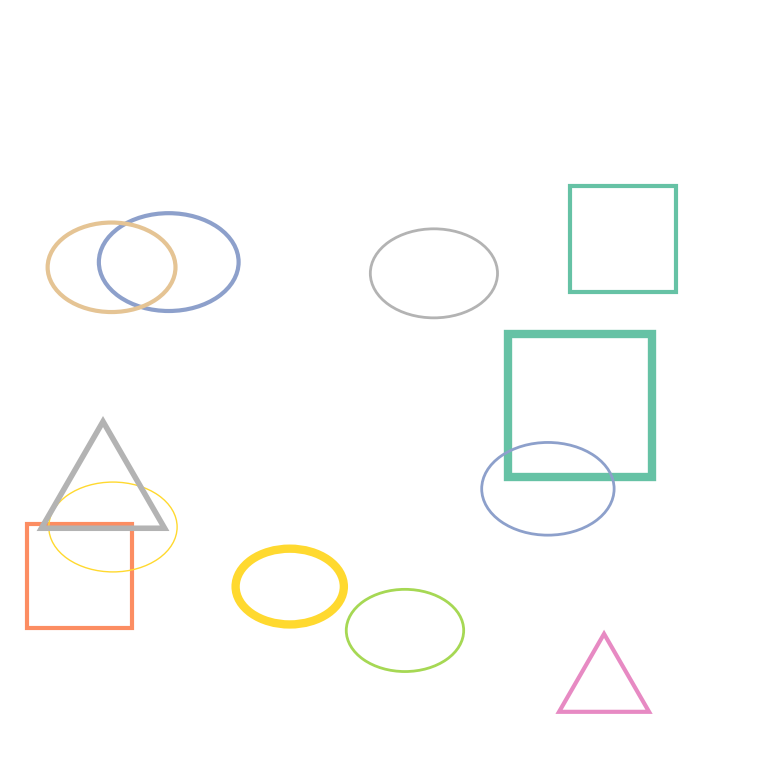[{"shape": "square", "thickness": 3, "radius": 0.47, "center": [0.753, 0.473]}, {"shape": "square", "thickness": 1.5, "radius": 0.34, "center": [0.809, 0.69]}, {"shape": "square", "thickness": 1.5, "radius": 0.34, "center": [0.103, 0.252]}, {"shape": "oval", "thickness": 1.5, "radius": 0.45, "center": [0.219, 0.66]}, {"shape": "oval", "thickness": 1, "radius": 0.43, "center": [0.712, 0.365]}, {"shape": "triangle", "thickness": 1.5, "radius": 0.34, "center": [0.784, 0.109]}, {"shape": "oval", "thickness": 1, "radius": 0.38, "center": [0.526, 0.181]}, {"shape": "oval", "thickness": 0.5, "radius": 0.42, "center": [0.147, 0.316]}, {"shape": "oval", "thickness": 3, "radius": 0.35, "center": [0.376, 0.238]}, {"shape": "oval", "thickness": 1.5, "radius": 0.42, "center": [0.145, 0.653]}, {"shape": "oval", "thickness": 1, "radius": 0.41, "center": [0.564, 0.645]}, {"shape": "triangle", "thickness": 2, "radius": 0.46, "center": [0.134, 0.36]}]